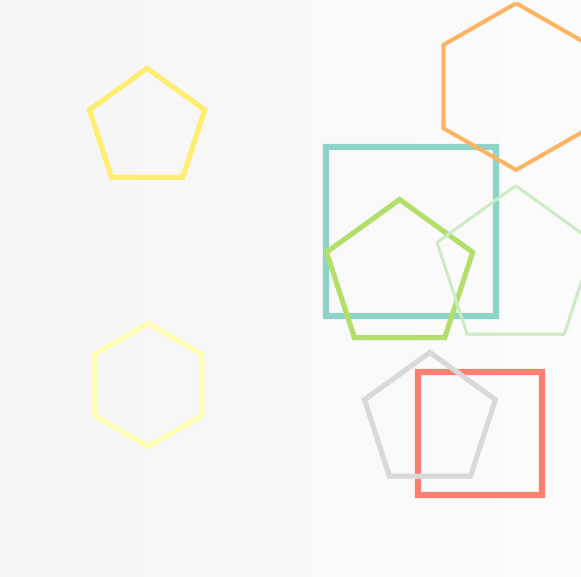[{"shape": "square", "thickness": 3, "radius": 0.73, "center": [0.707, 0.598]}, {"shape": "hexagon", "thickness": 2.5, "radius": 0.53, "center": [0.255, 0.333]}, {"shape": "square", "thickness": 3, "radius": 0.53, "center": [0.826, 0.248]}, {"shape": "hexagon", "thickness": 2, "radius": 0.72, "center": [0.888, 0.849]}, {"shape": "pentagon", "thickness": 2.5, "radius": 0.66, "center": [0.688, 0.522]}, {"shape": "pentagon", "thickness": 2.5, "radius": 0.59, "center": [0.74, 0.27]}, {"shape": "pentagon", "thickness": 1.5, "radius": 0.71, "center": [0.887, 0.535]}, {"shape": "pentagon", "thickness": 2.5, "radius": 0.52, "center": [0.253, 0.777]}]